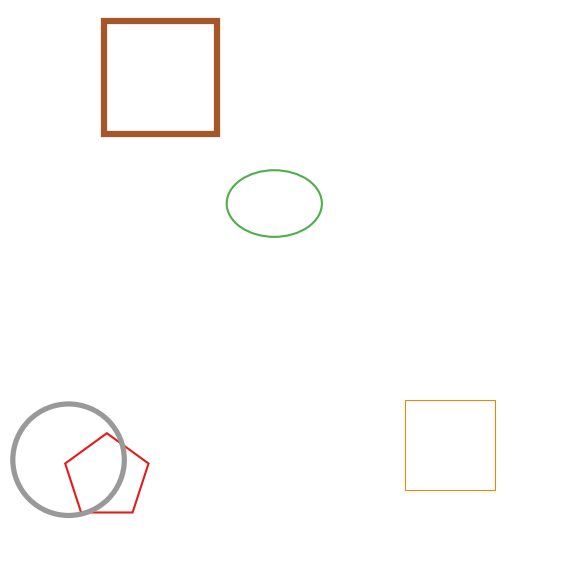[{"shape": "pentagon", "thickness": 1, "radius": 0.38, "center": [0.185, 0.173]}, {"shape": "oval", "thickness": 1, "radius": 0.41, "center": [0.475, 0.647]}, {"shape": "square", "thickness": 0.5, "radius": 0.39, "center": [0.779, 0.228]}, {"shape": "square", "thickness": 3, "radius": 0.49, "center": [0.278, 0.864]}, {"shape": "circle", "thickness": 2.5, "radius": 0.48, "center": [0.119, 0.203]}]